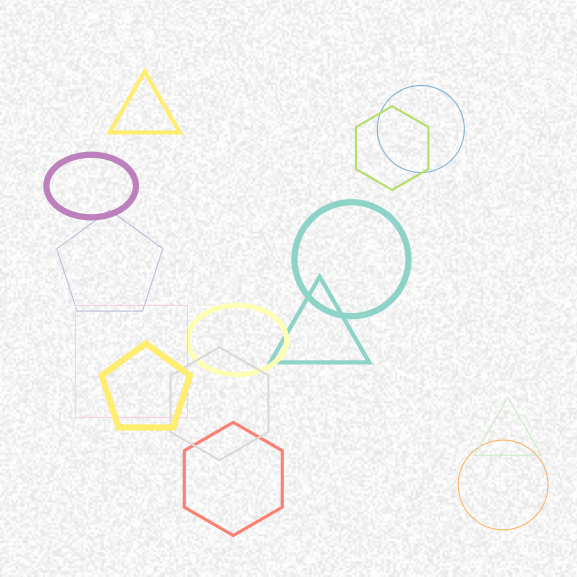[{"shape": "triangle", "thickness": 2, "radius": 0.49, "center": [0.554, 0.421]}, {"shape": "circle", "thickness": 3, "radius": 0.49, "center": [0.609, 0.55]}, {"shape": "oval", "thickness": 2.5, "radius": 0.43, "center": [0.411, 0.411]}, {"shape": "pentagon", "thickness": 0.5, "radius": 0.48, "center": [0.19, 0.539]}, {"shape": "hexagon", "thickness": 1.5, "radius": 0.49, "center": [0.404, 0.17]}, {"shape": "circle", "thickness": 0.5, "radius": 0.38, "center": [0.729, 0.776]}, {"shape": "circle", "thickness": 0.5, "radius": 0.39, "center": [0.871, 0.159]}, {"shape": "hexagon", "thickness": 1, "radius": 0.36, "center": [0.679, 0.743]}, {"shape": "square", "thickness": 0.5, "radius": 0.49, "center": [0.227, 0.374]}, {"shape": "hexagon", "thickness": 1, "radius": 0.49, "center": [0.38, 0.3]}, {"shape": "oval", "thickness": 3, "radius": 0.39, "center": [0.158, 0.677]}, {"shape": "triangle", "thickness": 0.5, "radius": 0.33, "center": [0.879, 0.244]}, {"shape": "triangle", "thickness": 2, "radius": 0.35, "center": [0.251, 0.805]}, {"shape": "pentagon", "thickness": 3, "radius": 0.4, "center": [0.253, 0.324]}]